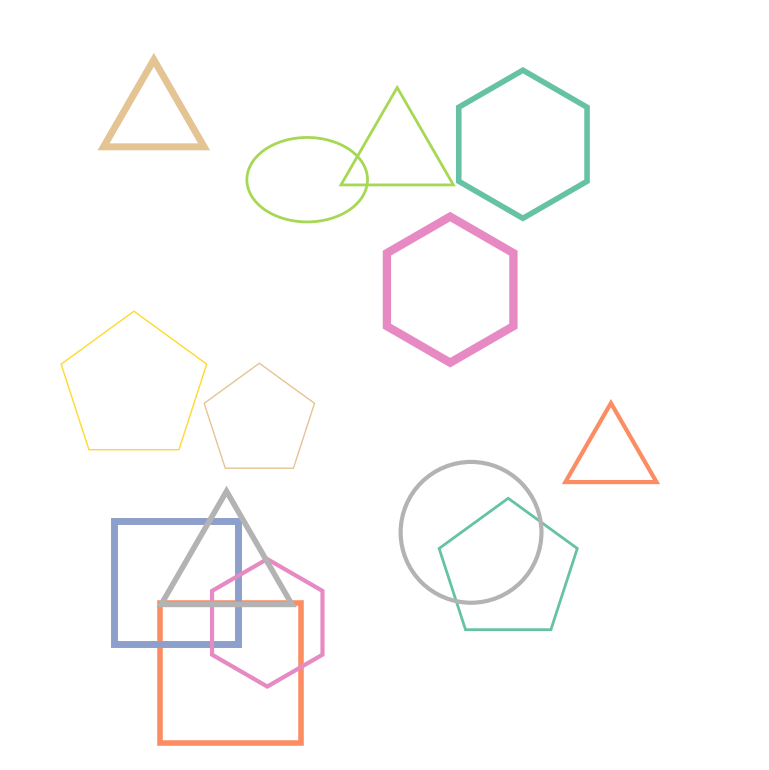[{"shape": "hexagon", "thickness": 2, "radius": 0.48, "center": [0.679, 0.813]}, {"shape": "pentagon", "thickness": 1, "radius": 0.47, "center": [0.66, 0.259]}, {"shape": "triangle", "thickness": 1.5, "radius": 0.34, "center": [0.793, 0.408]}, {"shape": "square", "thickness": 2, "radius": 0.46, "center": [0.3, 0.126]}, {"shape": "square", "thickness": 2.5, "radius": 0.4, "center": [0.228, 0.243]}, {"shape": "hexagon", "thickness": 3, "radius": 0.47, "center": [0.585, 0.624]}, {"shape": "hexagon", "thickness": 1.5, "radius": 0.41, "center": [0.347, 0.191]}, {"shape": "oval", "thickness": 1, "radius": 0.39, "center": [0.399, 0.767]}, {"shape": "triangle", "thickness": 1, "radius": 0.42, "center": [0.516, 0.802]}, {"shape": "pentagon", "thickness": 0.5, "radius": 0.5, "center": [0.174, 0.496]}, {"shape": "pentagon", "thickness": 0.5, "radius": 0.38, "center": [0.337, 0.453]}, {"shape": "triangle", "thickness": 2.5, "radius": 0.38, "center": [0.2, 0.847]}, {"shape": "circle", "thickness": 1.5, "radius": 0.46, "center": [0.612, 0.309]}, {"shape": "triangle", "thickness": 2, "radius": 0.49, "center": [0.294, 0.264]}]